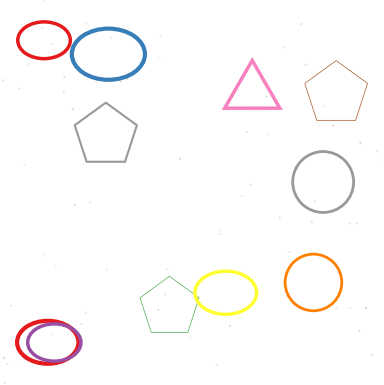[{"shape": "oval", "thickness": 2.5, "radius": 0.34, "center": [0.114, 0.895]}, {"shape": "oval", "thickness": 3, "radius": 0.4, "center": [0.124, 0.111]}, {"shape": "oval", "thickness": 3, "radius": 0.47, "center": [0.282, 0.859]}, {"shape": "pentagon", "thickness": 0.5, "radius": 0.4, "center": [0.44, 0.202]}, {"shape": "oval", "thickness": 2.5, "radius": 0.35, "center": [0.141, 0.11]}, {"shape": "circle", "thickness": 2, "radius": 0.37, "center": [0.814, 0.266]}, {"shape": "oval", "thickness": 2.5, "radius": 0.4, "center": [0.586, 0.24]}, {"shape": "pentagon", "thickness": 0.5, "radius": 0.43, "center": [0.873, 0.757]}, {"shape": "triangle", "thickness": 2.5, "radius": 0.41, "center": [0.655, 0.76]}, {"shape": "circle", "thickness": 2, "radius": 0.4, "center": [0.839, 0.527]}, {"shape": "pentagon", "thickness": 1.5, "radius": 0.42, "center": [0.275, 0.649]}]